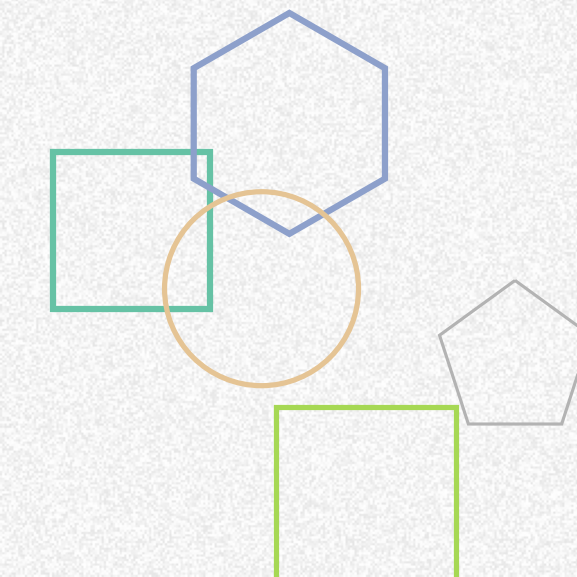[{"shape": "square", "thickness": 3, "radius": 0.68, "center": [0.227, 0.6]}, {"shape": "hexagon", "thickness": 3, "radius": 0.96, "center": [0.501, 0.785]}, {"shape": "square", "thickness": 2.5, "radius": 0.78, "center": [0.634, 0.139]}, {"shape": "circle", "thickness": 2.5, "radius": 0.84, "center": [0.453, 0.499]}, {"shape": "pentagon", "thickness": 1.5, "radius": 0.69, "center": [0.892, 0.376]}]